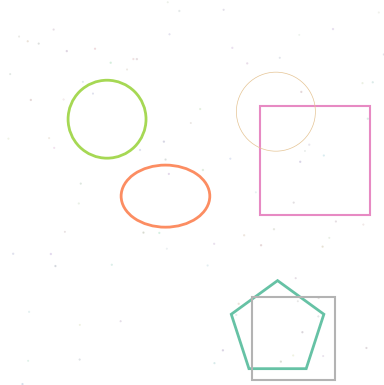[{"shape": "pentagon", "thickness": 2, "radius": 0.63, "center": [0.721, 0.145]}, {"shape": "oval", "thickness": 2, "radius": 0.58, "center": [0.43, 0.491]}, {"shape": "square", "thickness": 1.5, "radius": 0.71, "center": [0.818, 0.583]}, {"shape": "circle", "thickness": 2, "radius": 0.51, "center": [0.278, 0.69]}, {"shape": "circle", "thickness": 0.5, "radius": 0.51, "center": [0.717, 0.71]}, {"shape": "square", "thickness": 1.5, "radius": 0.54, "center": [0.763, 0.121]}]